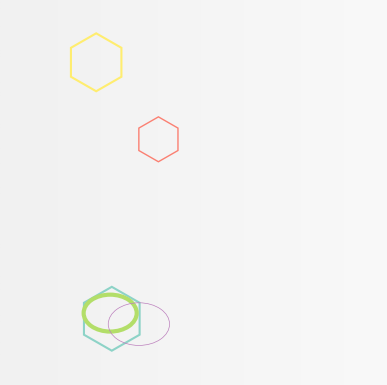[{"shape": "hexagon", "thickness": 1.5, "radius": 0.41, "center": [0.288, 0.172]}, {"shape": "hexagon", "thickness": 1, "radius": 0.29, "center": [0.409, 0.638]}, {"shape": "oval", "thickness": 3, "radius": 0.34, "center": [0.284, 0.187]}, {"shape": "oval", "thickness": 0.5, "radius": 0.4, "center": [0.358, 0.158]}, {"shape": "hexagon", "thickness": 1.5, "radius": 0.38, "center": [0.248, 0.838]}]